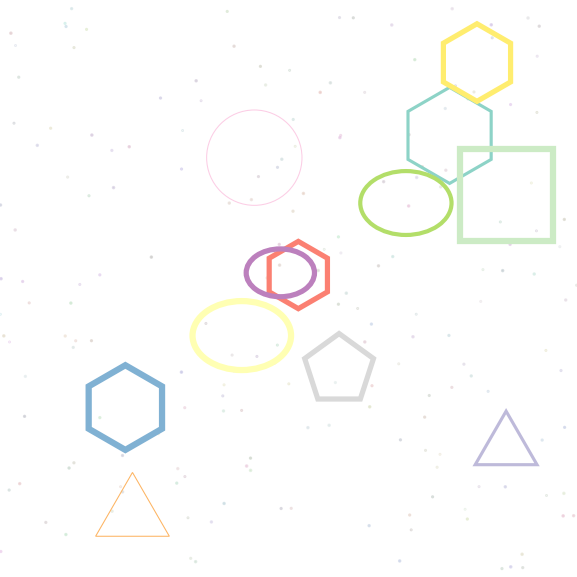[{"shape": "hexagon", "thickness": 1.5, "radius": 0.42, "center": [0.779, 0.765]}, {"shape": "oval", "thickness": 3, "radius": 0.43, "center": [0.419, 0.418]}, {"shape": "triangle", "thickness": 1.5, "radius": 0.31, "center": [0.876, 0.225]}, {"shape": "hexagon", "thickness": 2.5, "radius": 0.29, "center": [0.517, 0.523]}, {"shape": "hexagon", "thickness": 3, "radius": 0.37, "center": [0.217, 0.293]}, {"shape": "triangle", "thickness": 0.5, "radius": 0.37, "center": [0.229, 0.107]}, {"shape": "oval", "thickness": 2, "radius": 0.4, "center": [0.703, 0.648]}, {"shape": "circle", "thickness": 0.5, "radius": 0.41, "center": [0.44, 0.726]}, {"shape": "pentagon", "thickness": 2.5, "radius": 0.31, "center": [0.587, 0.359]}, {"shape": "oval", "thickness": 2.5, "radius": 0.3, "center": [0.485, 0.527]}, {"shape": "square", "thickness": 3, "radius": 0.4, "center": [0.877, 0.662]}, {"shape": "hexagon", "thickness": 2.5, "radius": 0.34, "center": [0.826, 0.891]}]